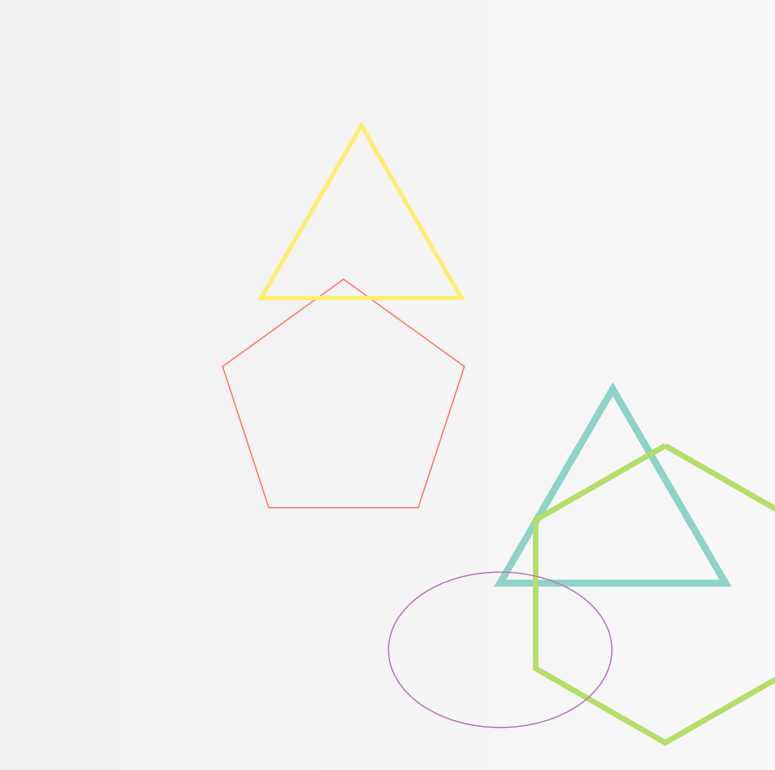[{"shape": "triangle", "thickness": 2.5, "radius": 0.84, "center": [0.791, 0.327]}, {"shape": "pentagon", "thickness": 0.5, "radius": 0.82, "center": [0.443, 0.473]}, {"shape": "hexagon", "thickness": 2, "radius": 0.96, "center": [0.858, 0.228]}, {"shape": "oval", "thickness": 0.5, "radius": 0.72, "center": [0.645, 0.156]}, {"shape": "triangle", "thickness": 1.5, "radius": 0.75, "center": [0.466, 0.688]}]